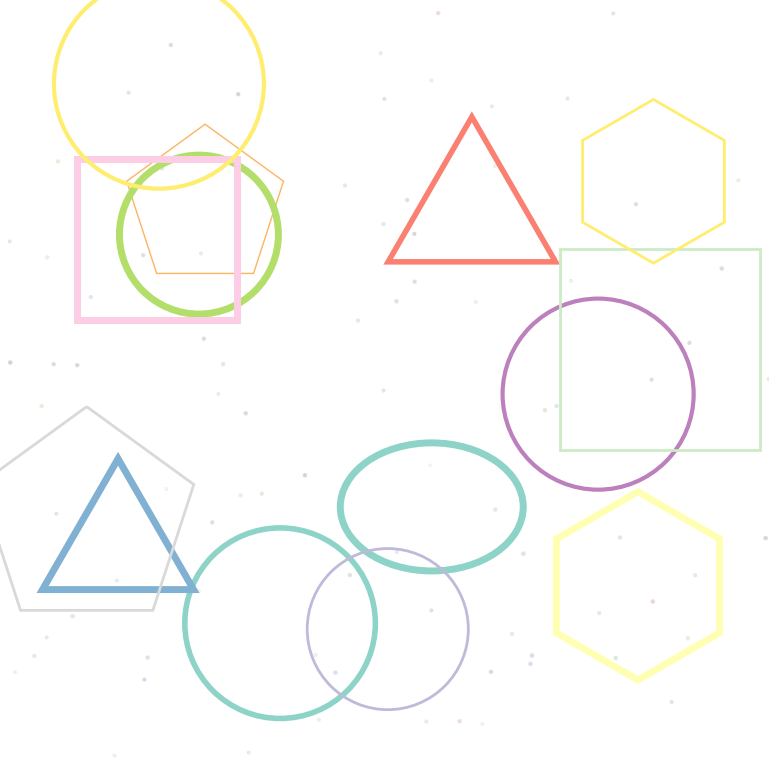[{"shape": "oval", "thickness": 2.5, "radius": 0.59, "center": [0.561, 0.342]}, {"shape": "circle", "thickness": 2, "radius": 0.62, "center": [0.364, 0.191]}, {"shape": "hexagon", "thickness": 2.5, "radius": 0.61, "center": [0.828, 0.239]}, {"shape": "circle", "thickness": 1, "radius": 0.52, "center": [0.504, 0.183]}, {"shape": "triangle", "thickness": 2, "radius": 0.63, "center": [0.613, 0.723]}, {"shape": "triangle", "thickness": 2.5, "radius": 0.57, "center": [0.153, 0.291]}, {"shape": "pentagon", "thickness": 0.5, "radius": 0.54, "center": [0.266, 0.732]}, {"shape": "circle", "thickness": 2.5, "radius": 0.52, "center": [0.258, 0.695]}, {"shape": "square", "thickness": 2.5, "radius": 0.52, "center": [0.204, 0.689]}, {"shape": "pentagon", "thickness": 1, "radius": 0.73, "center": [0.113, 0.326]}, {"shape": "circle", "thickness": 1.5, "radius": 0.62, "center": [0.777, 0.488]}, {"shape": "square", "thickness": 1, "radius": 0.65, "center": [0.857, 0.546]}, {"shape": "circle", "thickness": 1.5, "radius": 0.68, "center": [0.206, 0.891]}, {"shape": "hexagon", "thickness": 1, "radius": 0.53, "center": [0.849, 0.765]}]